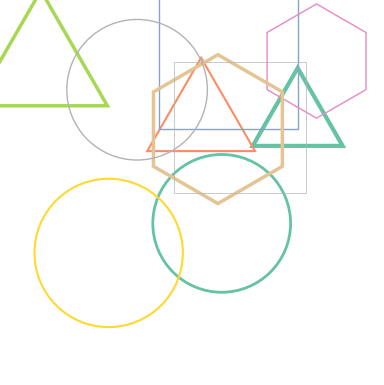[{"shape": "circle", "thickness": 2, "radius": 0.89, "center": [0.576, 0.42]}, {"shape": "triangle", "thickness": 3, "radius": 0.67, "center": [0.773, 0.689]}, {"shape": "triangle", "thickness": 1.5, "radius": 0.81, "center": [0.522, 0.688]}, {"shape": "square", "thickness": 1, "radius": 0.91, "center": [0.593, 0.847]}, {"shape": "hexagon", "thickness": 1, "radius": 0.74, "center": [0.822, 0.841]}, {"shape": "triangle", "thickness": 2.5, "radius": 1.0, "center": [0.106, 0.825]}, {"shape": "circle", "thickness": 1.5, "radius": 0.96, "center": [0.282, 0.343]}, {"shape": "hexagon", "thickness": 2.5, "radius": 0.97, "center": [0.566, 0.665]}, {"shape": "square", "thickness": 0.5, "radius": 0.85, "center": [0.623, 0.669]}, {"shape": "circle", "thickness": 1, "radius": 0.91, "center": [0.356, 0.767]}]